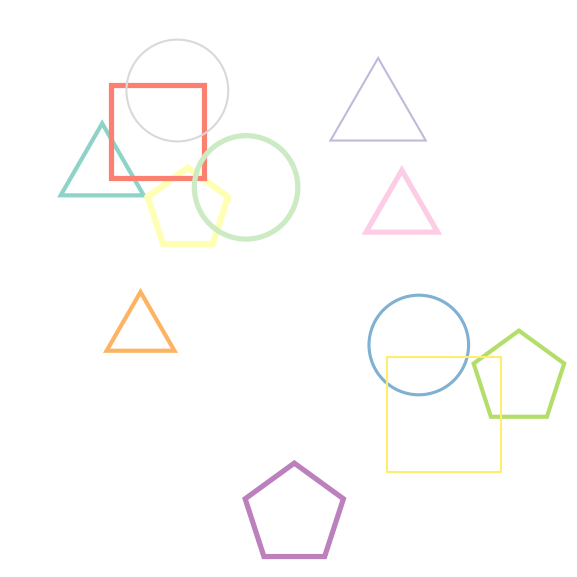[{"shape": "triangle", "thickness": 2, "radius": 0.42, "center": [0.177, 0.702]}, {"shape": "pentagon", "thickness": 3, "radius": 0.37, "center": [0.325, 0.636]}, {"shape": "triangle", "thickness": 1, "radius": 0.48, "center": [0.655, 0.803]}, {"shape": "square", "thickness": 2.5, "radius": 0.4, "center": [0.273, 0.771]}, {"shape": "circle", "thickness": 1.5, "radius": 0.43, "center": [0.725, 0.402]}, {"shape": "triangle", "thickness": 2, "radius": 0.34, "center": [0.243, 0.426]}, {"shape": "pentagon", "thickness": 2, "radius": 0.41, "center": [0.899, 0.344]}, {"shape": "triangle", "thickness": 2.5, "radius": 0.36, "center": [0.696, 0.633]}, {"shape": "circle", "thickness": 1, "radius": 0.44, "center": [0.307, 0.842]}, {"shape": "pentagon", "thickness": 2.5, "radius": 0.45, "center": [0.51, 0.108]}, {"shape": "circle", "thickness": 2.5, "radius": 0.45, "center": [0.426, 0.675]}, {"shape": "square", "thickness": 1, "radius": 0.5, "center": [0.769, 0.282]}]